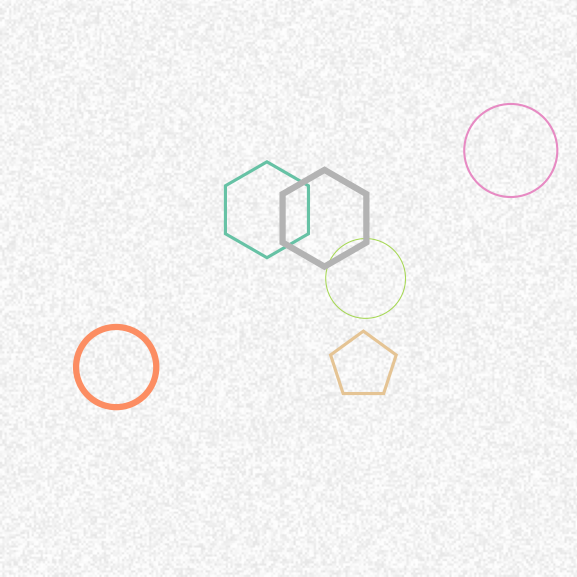[{"shape": "hexagon", "thickness": 1.5, "radius": 0.42, "center": [0.462, 0.636]}, {"shape": "circle", "thickness": 3, "radius": 0.35, "center": [0.201, 0.364]}, {"shape": "circle", "thickness": 1, "radius": 0.4, "center": [0.884, 0.739]}, {"shape": "circle", "thickness": 0.5, "radius": 0.35, "center": [0.633, 0.517]}, {"shape": "pentagon", "thickness": 1.5, "radius": 0.3, "center": [0.629, 0.366]}, {"shape": "hexagon", "thickness": 3, "radius": 0.42, "center": [0.562, 0.621]}]